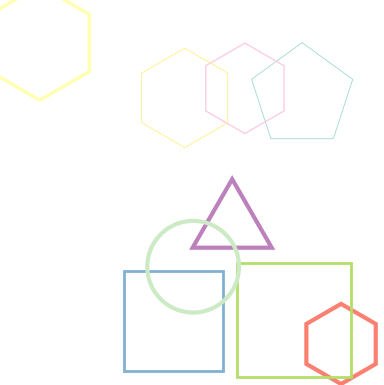[{"shape": "pentagon", "thickness": 0.5, "radius": 0.69, "center": [0.785, 0.751]}, {"shape": "hexagon", "thickness": 2.5, "radius": 0.74, "center": [0.103, 0.888]}, {"shape": "hexagon", "thickness": 3, "radius": 0.52, "center": [0.886, 0.107]}, {"shape": "square", "thickness": 2, "radius": 0.65, "center": [0.451, 0.166]}, {"shape": "square", "thickness": 2, "radius": 0.74, "center": [0.764, 0.168]}, {"shape": "hexagon", "thickness": 1, "radius": 0.59, "center": [0.636, 0.771]}, {"shape": "triangle", "thickness": 3, "radius": 0.59, "center": [0.603, 0.416]}, {"shape": "circle", "thickness": 3, "radius": 0.6, "center": [0.502, 0.307]}, {"shape": "hexagon", "thickness": 0.5, "radius": 0.65, "center": [0.48, 0.746]}]